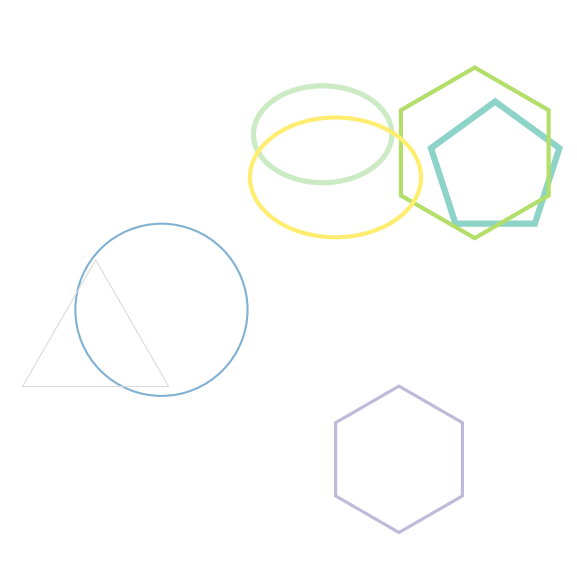[{"shape": "pentagon", "thickness": 3, "radius": 0.58, "center": [0.857, 0.706]}, {"shape": "hexagon", "thickness": 1.5, "radius": 0.63, "center": [0.691, 0.204]}, {"shape": "circle", "thickness": 1, "radius": 0.75, "center": [0.28, 0.463]}, {"shape": "hexagon", "thickness": 2, "radius": 0.74, "center": [0.822, 0.734]}, {"shape": "triangle", "thickness": 0.5, "radius": 0.73, "center": [0.166, 0.403]}, {"shape": "oval", "thickness": 2.5, "radius": 0.6, "center": [0.559, 0.767]}, {"shape": "oval", "thickness": 2, "radius": 0.74, "center": [0.581, 0.692]}]